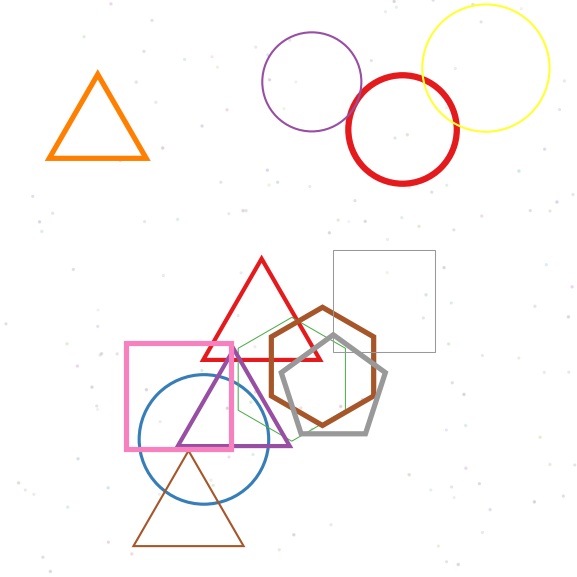[{"shape": "circle", "thickness": 3, "radius": 0.47, "center": [0.697, 0.775]}, {"shape": "triangle", "thickness": 2, "radius": 0.58, "center": [0.453, 0.434]}, {"shape": "circle", "thickness": 1.5, "radius": 0.56, "center": [0.353, 0.238]}, {"shape": "hexagon", "thickness": 0.5, "radius": 0.54, "center": [0.505, 0.342]}, {"shape": "circle", "thickness": 1, "radius": 0.43, "center": [0.54, 0.857]}, {"shape": "triangle", "thickness": 2, "radius": 0.56, "center": [0.405, 0.283]}, {"shape": "triangle", "thickness": 2.5, "radius": 0.48, "center": [0.169, 0.773]}, {"shape": "circle", "thickness": 1, "radius": 0.55, "center": [0.841, 0.881]}, {"shape": "hexagon", "thickness": 2.5, "radius": 0.51, "center": [0.558, 0.365]}, {"shape": "triangle", "thickness": 1, "radius": 0.55, "center": [0.326, 0.109]}, {"shape": "square", "thickness": 2.5, "radius": 0.46, "center": [0.31, 0.313]}, {"shape": "square", "thickness": 0.5, "radius": 0.44, "center": [0.665, 0.478]}, {"shape": "pentagon", "thickness": 2.5, "radius": 0.47, "center": [0.577, 0.325]}]